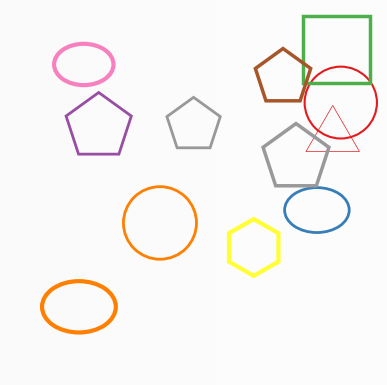[{"shape": "triangle", "thickness": 0.5, "radius": 0.4, "center": [0.859, 0.646]}, {"shape": "circle", "thickness": 1.5, "radius": 0.47, "center": [0.879, 0.734]}, {"shape": "oval", "thickness": 2, "radius": 0.42, "center": [0.818, 0.454]}, {"shape": "square", "thickness": 2.5, "radius": 0.43, "center": [0.869, 0.871]}, {"shape": "pentagon", "thickness": 2, "radius": 0.44, "center": [0.255, 0.671]}, {"shape": "circle", "thickness": 2, "radius": 0.47, "center": [0.413, 0.421]}, {"shape": "oval", "thickness": 3, "radius": 0.48, "center": [0.204, 0.203]}, {"shape": "hexagon", "thickness": 3, "radius": 0.37, "center": [0.655, 0.357]}, {"shape": "pentagon", "thickness": 2.5, "radius": 0.38, "center": [0.73, 0.799]}, {"shape": "oval", "thickness": 3, "radius": 0.38, "center": [0.216, 0.833]}, {"shape": "pentagon", "thickness": 2.5, "radius": 0.45, "center": [0.764, 0.59]}, {"shape": "pentagon", "thickness": 2, "radius": 0.36, "center": [0.5, 0.675]}]